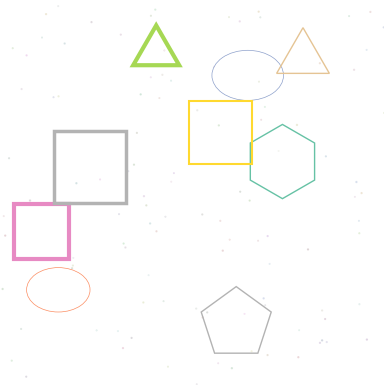[{"shape": "hexagon", "thickness": 1, "radius": 0.48, "center": [0.734, 0.58]}, {"shape": "oval", "thickness": 0.5, "radius": 0.41, "center": [0.151, 0.247]}, {"shape": "oval", "thickness": 0.5, "radius": 0.46, "center": [0.643, 0.804]}, {"shape": "square", "thickness": 3, "radius": 0.36, "center": [0.108, 0.399]}, {"shape": "triangle", "thickness": 3, "radius": 0.34, "center": [0.406, 0.865]}, {"shape": "square", "thickness": 1.5, "radius": 0.41, "center": [0.572, 0.655]}, {"shape": "triangle", "thickness": 1, "radius": 0.4, "center": [0.787, 0.849]}, {"shape": "square", "thickness": 2.5, "radius": 0.47, "center": [0.233, 0.566]}, {"shape": "pentagon", "thickness": 1, "radius": 0.48, "center": [0.614, 0.16]}]